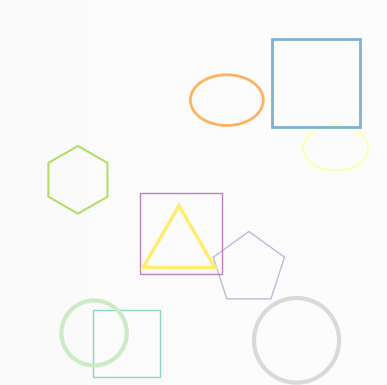[{"shape": "square", "thickness": 1, "radius": 0.43, "center": [0.326, 0.108]}, {"shape": "oval", "thickness": 1.5, "radius": 0.42, "center": [0.866, 0.616]}, {"shape": "pentagon", "thickness": 1, "radius": 0.48, "center": [0.642, 0.302]}, {"shape": "square", "thickness": 2, "radius": 0.57, "center": [0.816, 0.785]}, {"shape": "oval", "thickness": 2, "radius": 0.47, "center": [0.585, 0.74]}, {"shape": "hexagon", "thickness": 1.5, "radius": 0.44, "center": [0.201, 0.533]}, {"shape": "circle", "thickness": 3, "radius": 0.55, "center": [0.765, 0.116]}, {"shape": "square", "thickness": 1, "radius": 0.53, "center": [0.467, 0.394]}, {"shape": "circle", "thickness": 3, "radius": 0.42, "center": [0.243, 0.135]}, {"shape": "triangle", "thickness": 2.5, "radius": 0.53, "center": [0.462, 0.359]}]